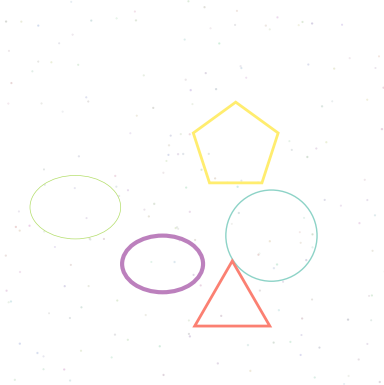[{"shape": "circle", "thickness": 1, "radius": 0.59, "center": [0.705, 0.388]}, {"shape": "triangle", "thickness": 2, "radius": 0.56, "center": [0.603, 0.209]}, {"shape": "oval", "thickness": 0.5, "radius": 0.59, "center": [0.196, 0.462]}, {"shape": "oval", "thickness": 3, "radius": 0.53, "center": [0.422, 0.314]}, {"shape": "pentagon", "thickness": 2, "radius": 0.58, "center": [0.612, 0.619]}]